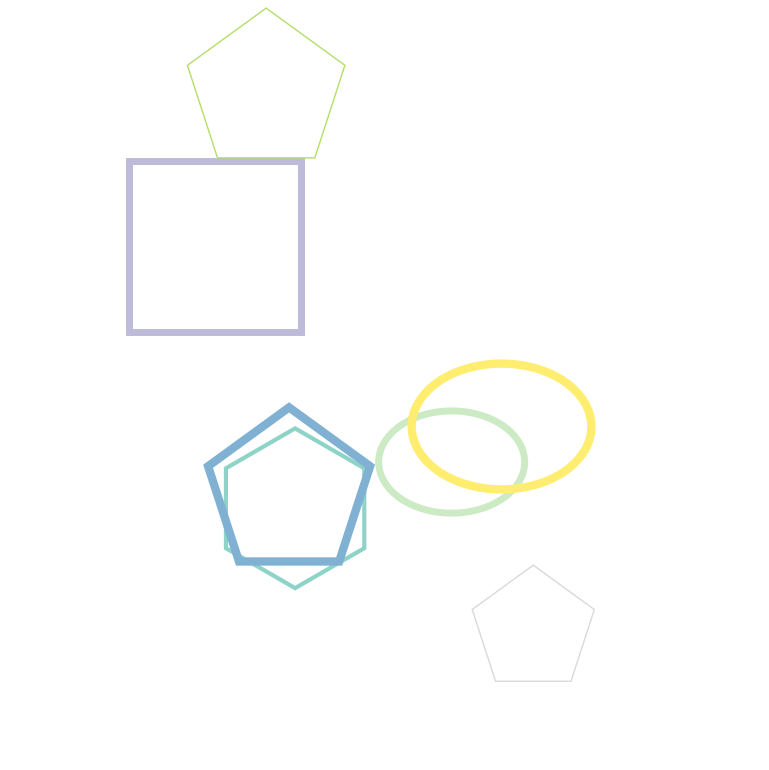[{"shape": "hexagon", "thickness": 1.5, "radius": 0.52, "center": [0.383, 0.34]}, {"shape": "square", "thickness": 2.5, "radius": 0.56, "center": [0.279, 0.68]}, {"shape": "pentagon", "thickness": 3, "radius": 0.55, "center": [0.375, 0.36]}, {"shape": "pentagon", "thickness": 0.5, "radius": 0.54, "center": [0.346, 0.882]}, {"shape": "pentagon", "thickness": 0.5, "radius": 0.42, "center": [0.693, 0.183]}, {"shape": "oval", "thickness": 2.5, "radius": 0.47, "center": [0.587, 0.4]}, {"shape": "oval", "thickness": 3, "radius": 0.58, "center": [0.651, 0.446]}]